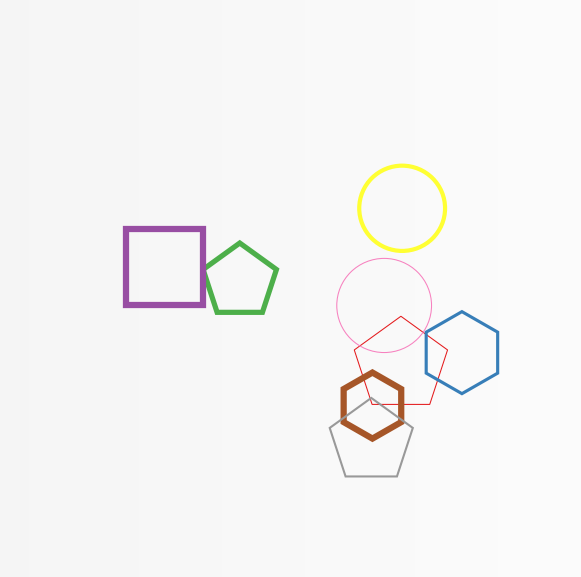[{"shape": "pentagon", "thickness": 0.5, "radius": 0.42, "center": [0.69, 0.367]}, {"shape": "hexagon", "thickness": 1.5, "radius": 0.35, "center": [0.795, 0.388]}, {"shape": "pentagon", "thickness": 2.5, "radius": 0.33, "center": [0.412, 0.512]}, {"shape": "square", "thickness": 3, "radius": 0.33, "center": [0.283, 0.537]}, {"shape": "circle", "thickness": 2, "radius": 0.37, "center": [0.692, 0.638]}, {"shape": "hexagon", "thickness": 3, "radius": 0.29, "center": [0.641, 0.297]}, {"shape": "circle", "thickness": 0.5, "radius": 0.41, "center": [0.661, 0.47]}, {"shape": "pentagon", "thickness": 1, "radius": 0.38, "center": [0.639, 0.235]}]